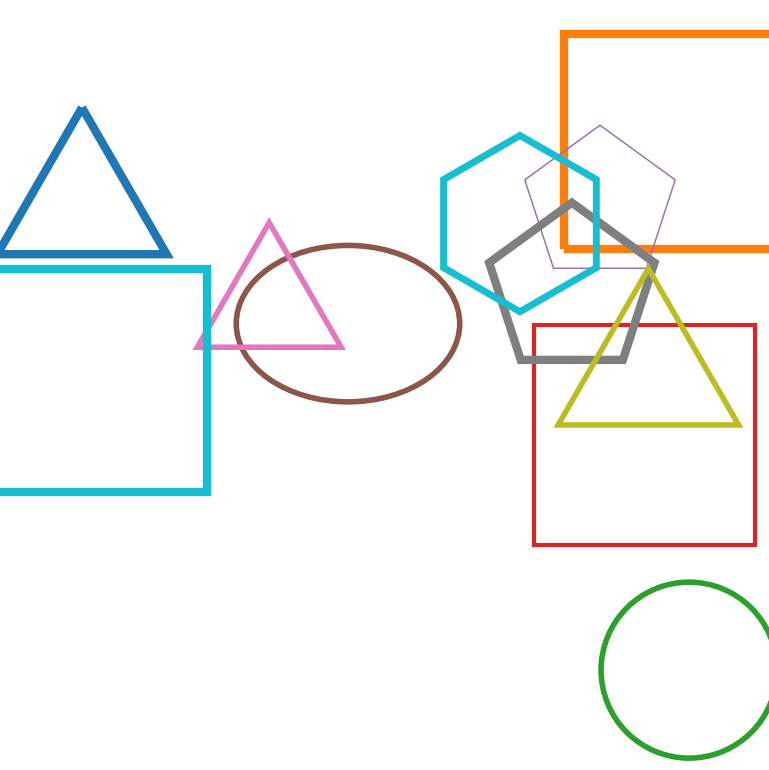[{"shape": "triangle", "thickness": 3, "radius": 0.63, "center": [0.106, 0.733]}, {"shape": "square", "thickness": 3, "radius": 0.7, "center": [0.872, 0.816]}, {"shape": "circle", "thickness": 2, "radius": 0.57, "center": [0.895, 0.13]}, {"shape": "square", "thickness": 1.5, "radius": 0.71, "center": [0.837, 0.435]}, {"shape": "pentagon", "thickness": 0.5, "radius": 0.51, "center": [0.779, 0.735]}, {"shape": "oval", "thickness": 2, "radius": 0.73, "center": [0.452, 0.58]}, {"shape": "triangle", "thickness": 2, "radius": 0.54, "center": [0.35, 0.603]}, {"shape": "pentagon", "thickness": 3, "radius": 0.56, "center": [0.743, 0.624]}, {"shape": "triangle", "thickness": 2, "radius": 0.68, "center": [0.842, 0.516]}, {"shape": "square", "thickness": 3, "radius": 0.72, "center": [0.125, 0.506]}, {"shape": "hexagon", "thickness": 2.5, "radius": 0.57, "center": [0.675, 0.71]}]